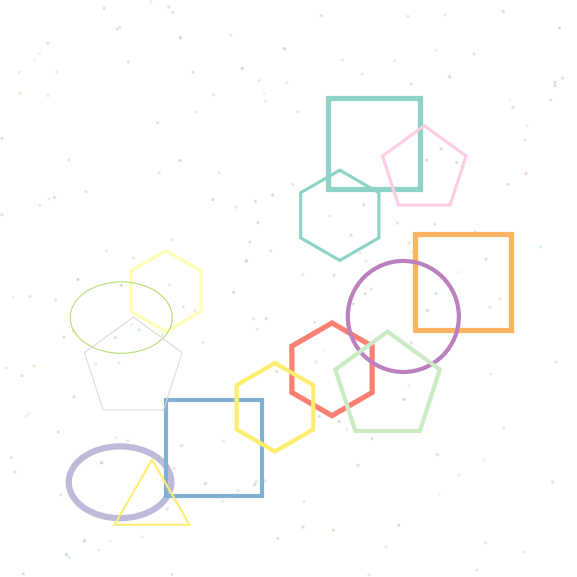[{"shape": "square", "thickness": 2.5, "radius": 0.4, "center": [0.648, 0.751]}, {"shape": "hexagon", "thickness": 1.5, "radius": 0.39, "center": [0.588, 0.626]}, {"shape": "hexagon", "thickness": 1.5, "radius": 0.35, "center": [0.287, 0.495]}, {"shape": "oval", "thickness": 3, "radius": 0.44, "center": [0.208, 0.164]}, {"shape": "hexagon", "thickness": 2.5, "radius": 0.4, "center": [0.575, 0.36]}, {"shape": "square", "thickness": 2, "radius": 0.42, "center": [0.371, 0.223]}, {"shape": "square", "thickness": 2.5, "radius": 0.42, "center": [0.802, 0.511]}, {"shape": "oval", "thickness": 0.5, "radius": 0.44, "center": [0.21, 0.449]}, {"shape": "pentagon", "thickness": 1.5, "radius": 0.38, "center": [0.735, 0.705]}, {"shape": "pentagon", "thickness": 0.5, "radius": 0.44, "center": [0.231, 0.361]}, {"shape": "circle", "thickness": 2, "radius": 0.48, "center": [0.698, 0.451]}, {"shape": "pentagon", "thickness": 2, "radius": 0.48, "center": [0.671, 0.33]}, {"shape": "hexagon", "thickness": 2, "radius": 0.38, "center": [0.476, 0.294]}, {"shape": "triangle", "thickness": 1, "radius": 0.37, "center": [0.263, 0.128]}]